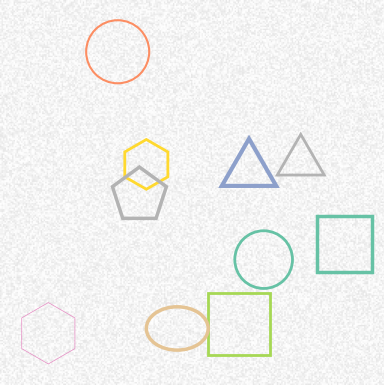[{"shape": "square", "thickness": 2.5, "radius": 0.36, "center": [0.895, 0.367]}, {"shape": "circle", "thickness": 2, "radius": 0.37, "center": [0.685, 0.326]}, {"shape": "circle", "thickness": 1.5, "radius": 0.41, "center": [0.306, 0.866]}, {"shape": "triangle", "thickness": 3, "radius": 0.41, "center": [0.647, 0.558]}, {"shape": "hexagon", "thickness": 0.5, "radius": 0.4, "center": [0.125, 0.134]}, {"shape": "square", "thickness": 2, "radius": 0.4, "center": [0.621, 0.159]}, {"shape": "hexagon", "thickness": 2, "radius": 0.32, "center": [0.38, 0.573]}, {"shape": "oval", "thickness": 2.5, "radius": 0.4, "center": [0.46, 0.147]}, {"shape": "pentagon", "thickness": 2.5, "radius": 0.37, "center": [0.362, 0.492]}, {"shape": "triangle", "thickness": 2, "radius": 0.35, "center": [0.781, 0.581]}]